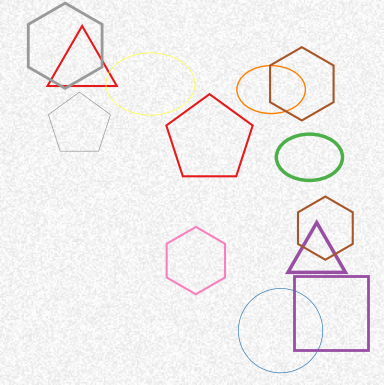[{"shape": "triangle", "thickness": 1.5, "radius": 0.52, "center": [0.213, 0.829]}, {"shape": "pentagon", "thickness": 1.5, "radius": 0.59, "center": [0.544, 0.638]}, {"shape": "circle", "thickness": 0.5, "radius": 0.55, "center": [0.729, 0.141]}, {"shape": "oval", "thickness": 2.5, "radius": 0.43, "center": [0.804, 0.591]}, {"shape": "triangle", "thickness": 2.5, "radius": 0.43, "center": [0.823, 0.336]}, {"shape": "square", "thickness": 2, "radius": 0.48, "center": [0.859, 0.187]}, {"shape": "oval", "thickness": 1, "radius": 0.44, "center": [0.704, 0.767]}, {"shape": "oval", "thickness": 0.5, "radius": 0.58, "center": [0.391, 0.782]}, {"shape": "hexagon", "thickness": 1.5, "radius": 0.48, "center": [0.784, 0.782]}, {"shape": "hexagon", "thickness": 1.5, "radius": 0.41, "center": [0.845, 0.407]}, {"shape": "hexagon", "thickness": 1.5, "radius": 0.44, "center": [0.509, 0.323]}, {"shape": "pentagon", "thickness": 0.5, "radius": 0.42, "center": [0.206, 0.676]}, {"shape": "hexagon", "thickness": 2, "radius": 0.55, "center": [0.169, 0.881]}]